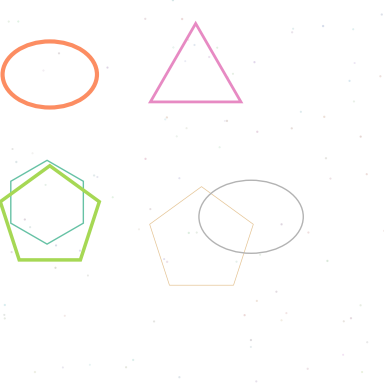[{"shape": "hexagon", "thickness": 1, "radius": 0.54, "center": [0.122, 0.475]}, {"shape": "oval", "thickness": 3, "radius": 0.61, "center": [0.129, 0.807]}, {"shape": "triangle", "thickness": 2, "radius": 0.68, "center": [0.508, 0.803]}, {"shape": "pentagon", "thickness": 2.5, "radius": 0.68, "center": [0.129, 0.434]}, {"shape": "pentagon", "thickness": 0.5, "radius": 0.71, "center": [0.523, 0.374]}, {"shape": "oval", "thickness": 1, "radius": 0.68, "center": [0.652, 0.437]}]